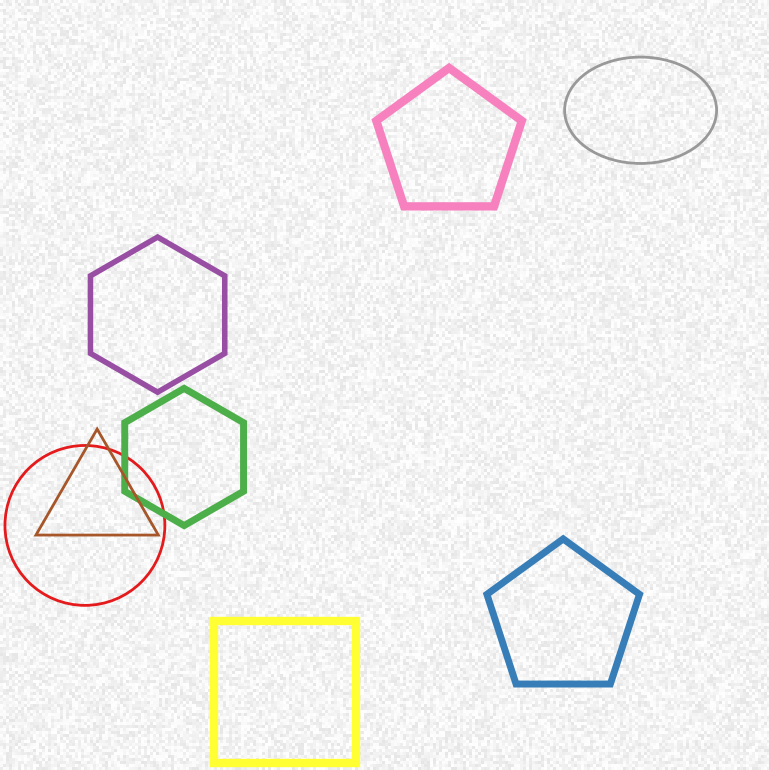[{"shape": "circle", "thickness": 1, "radius": 0.52, "center": [0.11, 0.318]}, {"shape": "pentagon", "thickness": 2.5, "radius": 0.52, "center": [0.731, 0.196]}, {"shape": "hexagon", "thickness": 2.5, "radius": 0.45, "center": [0.239, 0.407]}, {"shape": "hexagon", "thickness": 2, "radius": 0.5, "center": [0.205, 0.591]}, {"shape": "square", "thickness": 3, "radius": 0.46, "center": [0.37, 0.102]}, {"shape": "triangle", "thickness": 1, "radius": 0.46, "center": [0.126, 0.351]}, {"shape": "pentagon", "thickness": 3, "radius": 0.5, "center": [0.583, 0.812]}, {"shape": "oval", "thickness": 1, "radius": 0.49, "center": [0.832, 0.857]}]